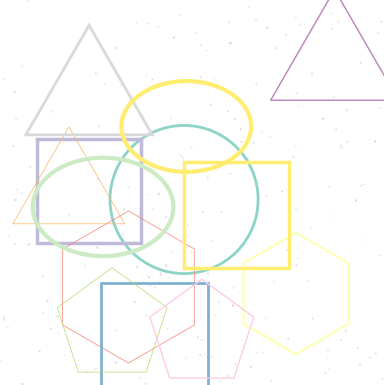[{"shape": "circle", "thickness": 2, "radius": 0.96, "center": [0.478, 0.482]}, {"shape": "hexagon", "thickness": 1.5, "radius": 0.79, "center": [0.769, 0.238]}, {"shape": "square", "thickness": 2.5, "radius": 0.67, "center": [0.231, 0.503]}, {"shape": "hexagon", "thickness": 0.5, "radius": 0.99, "center": [0.334, 0.255]}, {"shape": "square", "thickness": 2, "radius": 0.69, "center": [0.401, 0.126]}, {"shape": "triangle", "thickness": 0.5, "radius": 0.84, "center": [0.179, 0.503]}, {"shape": "pentagon", "thickness": 0.5, "radius": 0.75, "center": [0.291, 0.155]}, {"shape": "pentagon", "thickness": 1, "radius": 0.71, "center": [0.524, 0.133]}, {"shape": "triangle", "thickness": 2, "radius": 0.95, "center": [0.231, 0.745]}, {"shape": "triangle", "thickness": 1, "radius": 0.96, "center": [0.869, 0.835]}, {"shape": "oval", "thickness": 3, "radius": 0.91, "center": [0.268, 0.463]}, {"shape": "square", "thickness": 2.5, "radius": 0.68, "center": [0.614, 0.442]}, {"shape": "oval", "thickness": 3, "radius": 0.84, "center": [0.484, 0.672]}]